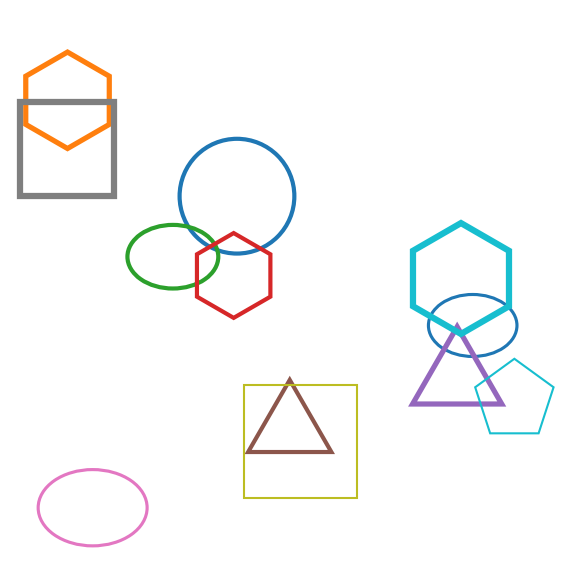[{"shape": "circle", "thickness": 2, "radius": 0.5, "center": [0.41, 0.659]}, {"shape": "oval", "thickness": 1.5, "radius": 0.38, "center": [0.819, 0.436]}, {"shape": "hexagon", "thickness": 2.5, "radius": 0.42, "center": [0.117, 0.825]}, {"shape": "oval", "thickness": 2, "radius": 0.39, "center": [0.299, 0.555]}, {"shape": "hexagon", "thickness": 2, "radius": 0.37, "center": [0.405, 0.522]}, {"shape": "triangle", "thickness": 2.5, "radius": 0.45, "center": [0.792, 0.344]}, {"shape": "triangle", "thickness": 2, "radius": 0.42, "center": [0.502, 0.258]}, {"shape": "oval", "thickness": 1.5, "radius": 0.47, "center": [0.16, 0.12]}, {"shape": "square", "thickness": 3, "radius": 0.41, "center": [0.116, 0.741]}, {"shape": "square", "thickness": 1, "radius": 0.49, "center": [0.52, 0.235]}, {"shape": "hexagon", "thickness": 3, "radius": 0.48, "center": [0.798, 0.517]}, {"shape": "pentagon", "thickness": 1, "radius": 0.36, "center": [0.891, 0.307]}]